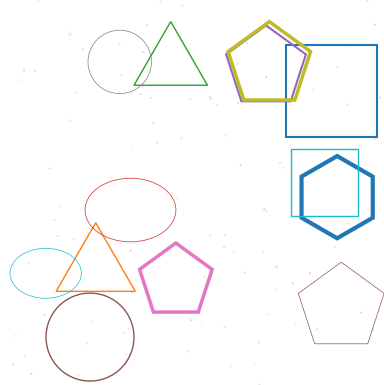[{"shape": "hexagon", "thickness": 3, "radius": 0.53, "center": [0.876, 0.488]}, {"shape": "square", "thickness": 1.5, "radius": 0.6, "center": [0.861, 0.764]}, {"shape": "triangle", "thickness": 1, "radius": 0.59, "center": [0.249, 0.303]}, {"shape": "triangle", "thickness": 1, "radius": 0.55, "center": [0.443, 0.834]}, {"shape": "oval", "thickness": 0.5, "radius": 0.59, "center": [0.339, 0.454]}, {"shape": "pentagon", "thickness": 1.5, "radius": 0.54, "center": [0.691, 0.825]}, {"shape": "pentagon", "thickness": 0.5, "radius": 0.59, "center": [0.886, 0.202]}, {"shape": "circle", "thickness": 1, "radius": 0.57, "center": [0.234, 0.124]}, {"shape": "pentagon", "thickness": 2.5, "radius": 0.5, "center": [0.457, 0.27]}, {"shape": "circle", "thickness": 0.5, "radius": 0.41, "center": [0.311, 0.839]}, {"shape": "pentagon", "thickness": 2.5, "radius": 0.56, "center": [0.7, 0.831]}, {"shape": "square", "thickness": 1, "radius": 0.43, "center": [0.842, 0.527]}, {"shape": "oval", "thickness": 0.5, "radius": 0.46, "center": [0.119, 0.29]}]